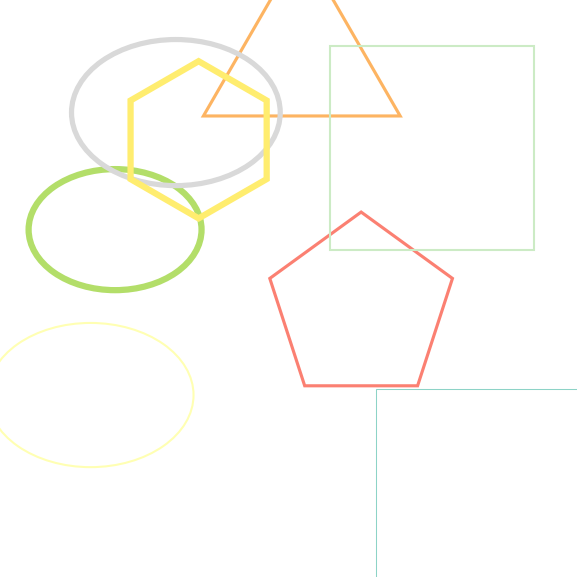[{"shape": "square", "thickness": 0.5, "radius": 0.88, "center": [0.827, 0.149]}, {"shape": "oval", "thickness": 1, "radius": 0.89, "center": [0.157, 0.315]}, {"shape": "pentagon", "thickness": 1.5, "radius": 0.83, "center": [0.625, 0.466]}, {"shape": "triangle", "thickness": 1.5, "radius": 0.98, "center": [0.523, 0.897]}, {"shape": "oval", "thickness": 3, "radius": 0.75, "center": [0.199, 0.602]}, {"shape": "oval", "thickness": 2.5, "radius": 0.9, "center": [0.305, 0.804]}, {"shape": "square", "thickness": 1, "radius": 0.88, "center": [0.748, 0.743]}, {"shape": "hexagon", "thickness": 3, "radius": 0.68, "center": [0.344, 0.757]}]